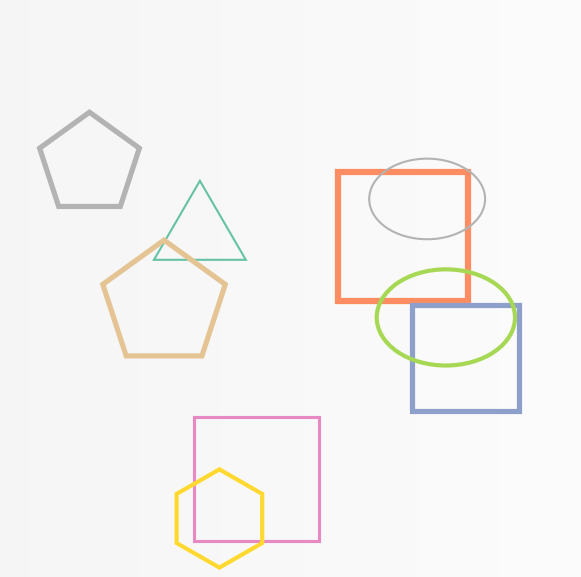[{"shape": "triangle", "thickness": 1, "radius": 0.46, "center": [0.344, 0.595]}, {"shape": "square", "thickness": 3, "radius": 0.56, "center": [0.693, 0.589]}, {"shape": "square", "thickness": 2.5, "radius": 0.46, "center": [0.8, 0.379]}, {"shape": "square", "thickness": 1.5, "radius": 0.54, "center": [0.442, 0.169]}, {"shape": "oval", "thickness": 2, "radius": 0.59, "center": [0.767, 0.449]}, {"shape": "hexagon", "thickness": 2, "radius": 0.43, "center": [0.377, 0.101]}, {"shape": "pentagon", "thickness": 2.5, "radius": 0.55, "center": [0.282, 0.472]}, {"shape": "oval", "thickness": 1, "radius": 0.5, "center": [0.735, 0.655]}, {"shape": "pentagon", "thickness": 2.5, "radius": 0.45, "center": [0.154, 0.715]}]